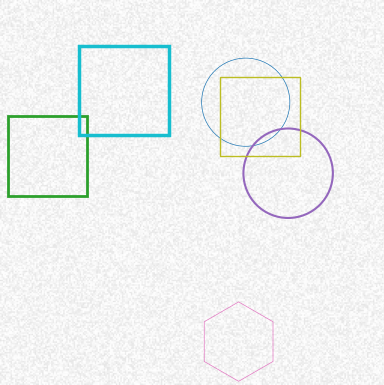[{"shape": "circle", "thickness": 0.5, "radius": 0.57, "center": [0.638, 0.735]}, {"shape": "square", "thickness": 2, "radius": 0.52, "center": [0.123, 0.595]}, {"shape": "circle", "thickness": 1.5, "radius": 0.58, "center": [0.748, 0.55]}, {"shape": "hexagon", "thickness": 0.5, "radius": 0.52, "center": [0.62, 0.113]}, {"shape": "square", "thickness": 1, "radius": 0.51, "center": [0.675, 0.698]}, {"shape": "square", "thickness": 2.5, "radius": 0.58, "center": [0.322, 0.766]}]